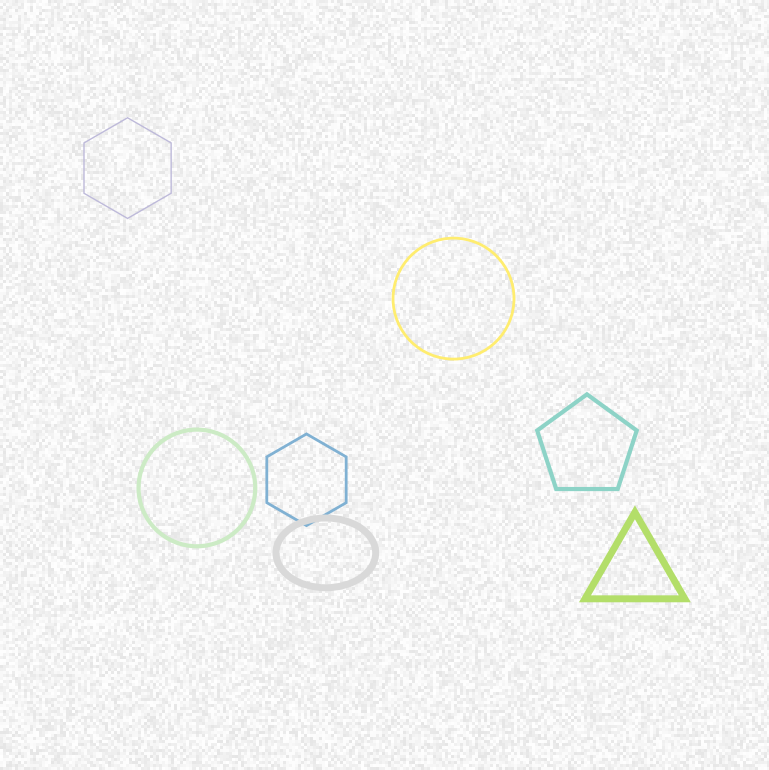[{"shape": "pentagon", "thickness": 1.5, "radius": 0.34, "center": [0.762, 0.42]}, {"shape": "hexagon", "thickness": 0.5, "radius": 0.33, "center": [0.166, 0.782]}, {"shape": "hexagon", "thickness": 1, "radius": 0.3, "center": [0.398, 0.377]}, {"shape": "triangle", "thickness": 2.5, "radius": 0.37, "center": [0.825, 0.26]}, {"shape": "oval", "thickness": 2.5, "radius": 0.32, "center": [0.423, 0.282]}, {"shape": "circle", "thickness": 1.5, "radius": 0.38, "center": [0.256, 0.366]}, {"shape": "circle", "thickness": 1, "radius": 0.39, "center": [0.589, 0.612]}]